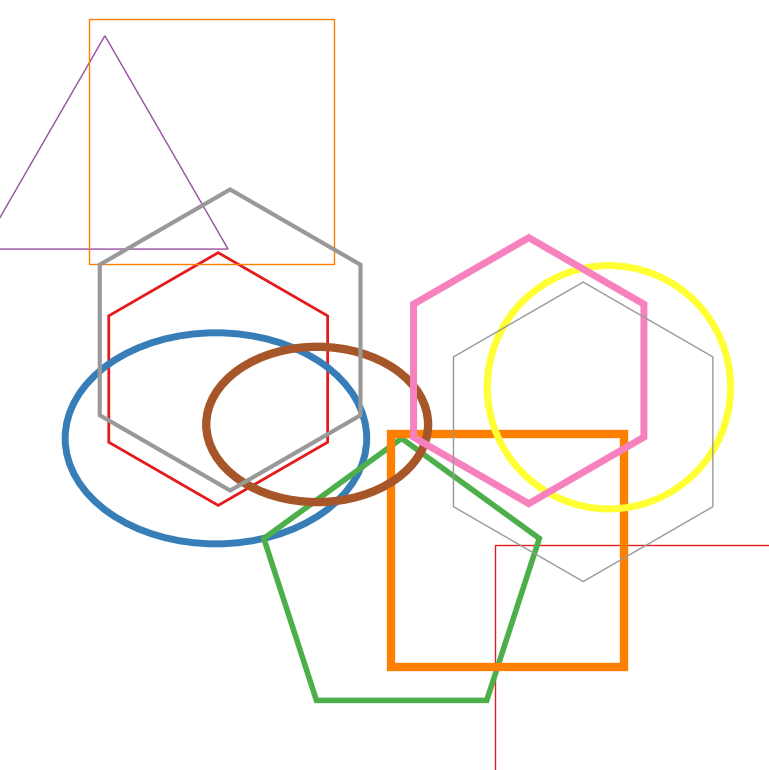[{"shape": "hexagon", "thickness": 1, "radius": 0.82, "center": [0.283, 0.508]}, {"shape": "square", "thickness": 0.5, "radius": 0.9, "center": [0.823, 0.112]}, {"shape": "oval", "thickness": 2.5, "radius": 0.98, "center": [0.28, 0.431]}, {"shape": "pentagon", "thickness": 2, "radius": 0.94, "center": [0.522, 0.243]}, {"shape": "triangle", "thickness": 0.5, "radius": 0.92, "center": [0.136, 0.769]}, {"shape": "square", "thickness": 3, "radius": 0.76, "center": [0.659, 0.285]}, {"shape": "square", "thickness": 0.5, "radius": 0.8, "center": [0.275, 0.816]}, {"shape": "circle", "thickness": 2.5, "radius": 0.79, "center": [0.791, 0.497]}, {"shape": "oval", "thickness": 3, "radius": 0.72, "center": [0.412, 0.449]}, {"shape": "hexagon", "thickness": 2.5, "radius": 0.86, "center": [0.687, 0.519]}, {"shape": "hexagon", "thickness": 0.5, "radius": 0.97, "center": [0.757, 0.439]}, {"shape": "hexagon", "thickness": 1.5, "radius": 0.98, "center": [0.299, 0.558]}]